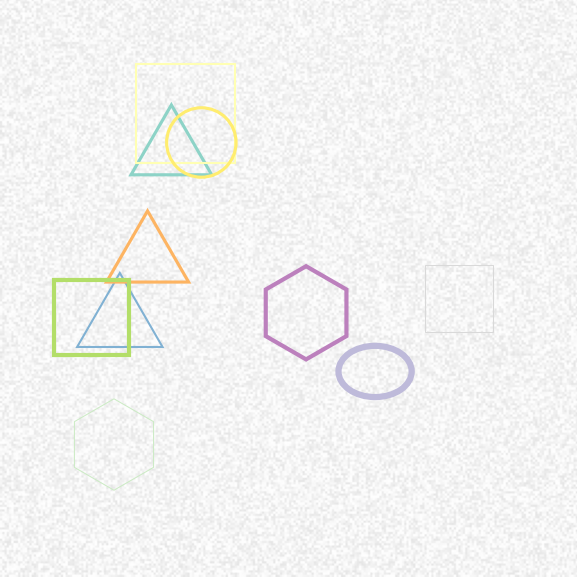[{"shape": "triangle", "thickness": 1.5, "radius": 0.4, "center": [0.297, 0.737]}, {"shape": "square", "thickness": 1, "radius": 0.43, "center": [0.321, 0.803]}, {"shape": "oval", "thickness": 3, "radius": 0.32, "center": [0.649, 0.356]}, {"shape": "triangle", "thickness": 1, "radius": 0.43, "center": [0.207, 0.441]}, {"shape": "triangle", "thickness": 1.5, "radius": 0.41, "center": [0.256, 0.552]}, {"shape": "square", "thickness": 2, "radius": 0.32, "center": [0.159, 0.45]}, {"shape": "square", "thickness": 0.5, "radius": 0.29, "center": [0.795, 0.482]}, {"shape": "hexagon", "thickness": 2, "radius": 0.4, "center": [0.53, 0.457]}, {"shape": "hexagon", "thickness": 0.5, "radius": 0.4, "center": [0.197, 0.229]}, {"shape": "circle", "thickness": 1.5, "radius": 0.3, "center": [0.349, 0.752]}]